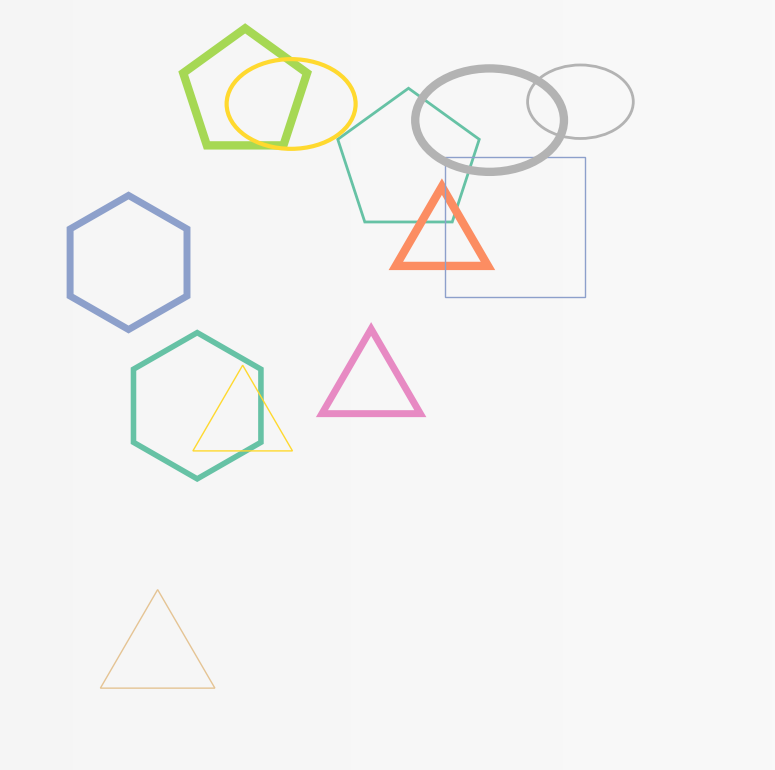[{"shape": "hexagon", "thickness": 2, "radius": 0.47, "center": [0.254, 0.473]}, {"shape": "pentagon", "thickness": 1, "radius": 0.48, "center": [0.527, 0.789]}, {"shape": "triangle", "thickness": 3, "radius": 0.34, "center": [0.57, 0.689]}, {"shape": "square", "thickness": 0.5, "radius": 0.45, "center": [0.665, 0.705]}, {"shape": "hexagon", "thickness": 2.5, "radius": 0.44, "center": [0.166, 0.659]}, {"shape": "triangle", "thickness": 2.5, "radius": 0.37, "center": [0.479, 0.499]}, {"shape": "pentagon", "thickness": 3, "radius": 0.42, "center": [0.316, 0.879]}, {"shape": "oval", "thickness": 1.5, "radius": 0.42, "center": [0.376, 0.865]}, {"shape": "triangle", "thickness": 0.5, "radius": 0.37, "center": [0.313, 0.452]}, {"shape": "triangle", "thickness": 0.5, "radius": 0.43, "center": [0.203, 0.149]}, {"shape": "oval", "thickness": 1, "radius": 0.34, "center": [0.749, 0.868]}, {"shape": "oval", "thickness": 3, "radius": 0.48, "center": [0.632, 0.844]}]